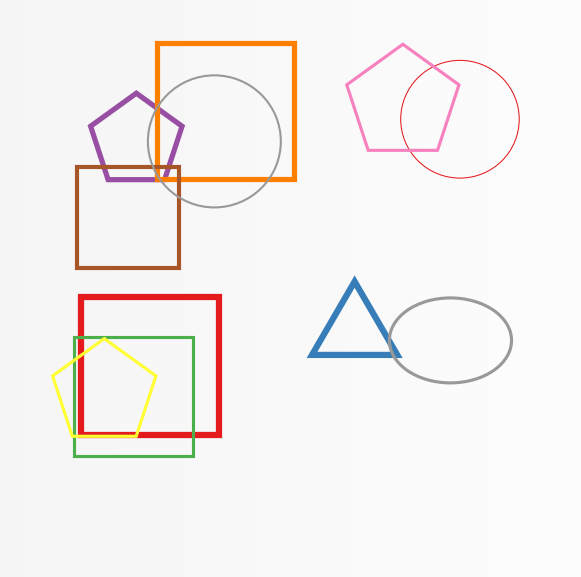[{"shape": "square", "thickness": 3, "radius": 0.6, "center": [0.258, 0.365]}, {"shape": "circle", "thickness": 0.5, "radius": 0.51, "center": [0.791, 0.793]}, {"shape": "triangle", "thickness": 3, "radius": 0.42, "center": [0.61, 0.427]}, {"shape": "square", "thickness": 1.5, "radius": 0.51, "center": [0.23, 0.312]}, {"shape": "pentagon", "thickness": 2.5, "radius": 0.41, "center": [0.235, 0.755]}, {"shape": "square", "thickness": 2.5, "radius": 0.59, "center": [0.388, 0.807]}, {"shape": "pentagon", "thickness": 1.5, "radius": 0.47, "center": [0.179, 0.319]}, {"shape": "square", "thickness": 2, "radius": 0.44, "center": [0.22, 0.623]}, {"shape": "pentagon", "thickness": 1.5, "radius": 0.51, "center": [0.693, 0.821]}, {"shape": "circle", "thickness": 1, "radius": 0.57, "center": [0.369, 0.754]}, {"shape": "oval", "thickness": 1.5, "radius": 0.53, "center": [0.775, 0.41]}]